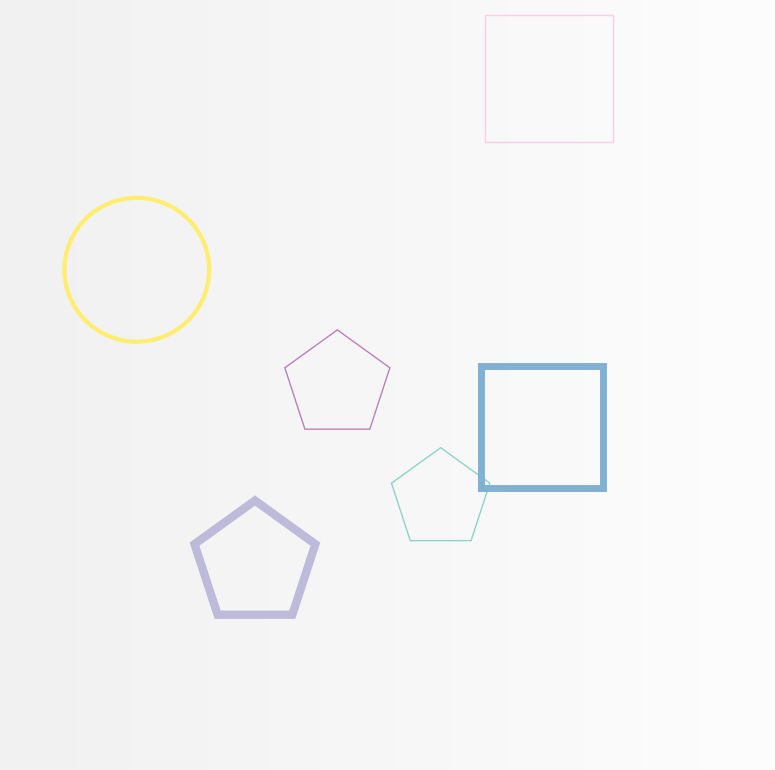[{"shape": "pentagon", "thickness": 0.5, "radius": 0.33, "center": [0.569, 0.352]}, {"shape": "pentagon", "thickness": 3, "radius": 0.41, "center": [0.329, 0.268]}, {"shape": "square", "thickness": 2.5, "radius": 0.39, "center": [0.699, 0.445]}, {"shape": "square", "thickness": 0.5, "radius": 0.41, "center": [0.708, 0.898]}, {"shape": "pentagon", "thickness": 0.5, "radius": 0.36, "center": [0.435, 0.5]}, {"shape": "circle", "thickness": 1.5, "radius": 0.47, "center": [0.176, 0.65]}]